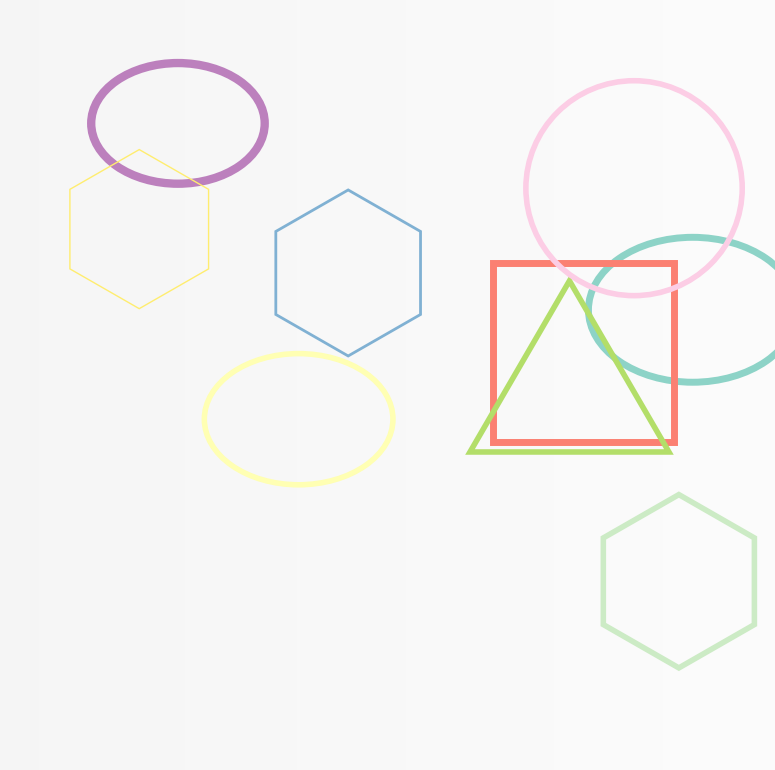[{"shape": "oval", "thickness": 2.5, "radius": 0.67, "center": [0.894, 0.598]}, {"shape": "oval", "thickness": 2, "radius": 0.61, "center": [0.385, 0.456]}, {"shape": "square", "thickness": 2.5, "radius": 0.58, "center": [0.753, 0.542]}, {"shape": "hexagon", "thickness": 1, "radius": 0.54, "center": [0.449, 0.646]}, {"shape": "triangle", "thickness": 2, "radius": 0.74, "center": [0.735, 0.487]}, {"shape": "circle", "thickness": 2, "radius": 0.7, "center": [0.818, 0.756]}, {"shape": "oval", "thickness": 3, "radius": 0.56, "center": [0.23, 0.84]}, {"shape": "hexagon", "thickness": 2, "radius": 0.56, "center": [0.876, 0.245]}, {"shape": "hexagon", "thickness": 0.5, "radius": 0.52, "center": [0.18, 0.702]}]